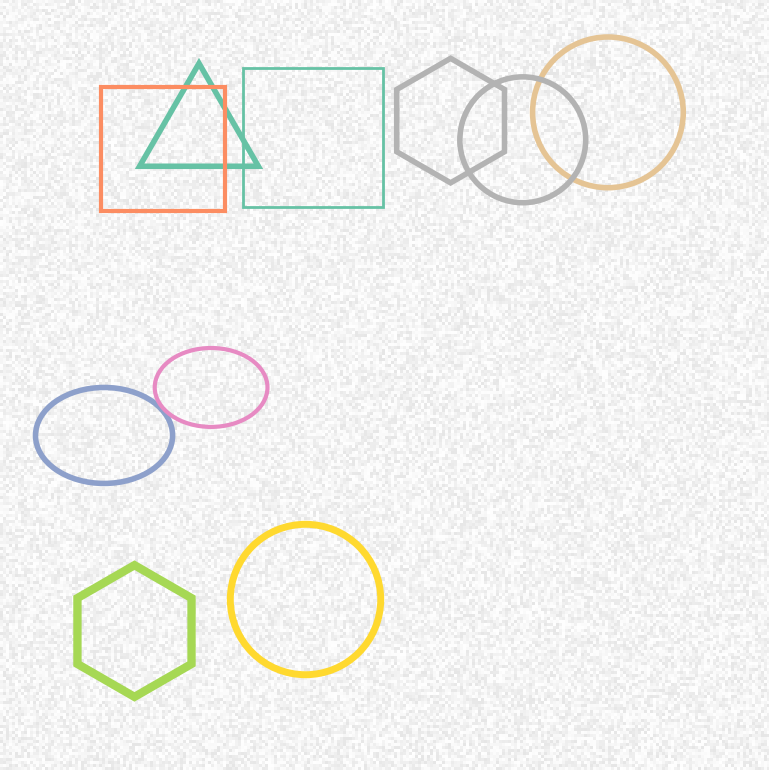[{"shape": "square", "thickness": 1, "radius": 0.45, "center": [0.407, 0.822]}, {"shape": "triangle", "thickness": 2, "radius": 0.45, "center": [0.258, 0.829]}, {"shape": "square", "thickness": 1.5, "radius": 0.4, "center": [0.212, 0.806]}, {"shape": "oval", "thickness": 2, "radius": 0.45, "center": [0.135, 0.434]}, {"shape": "oval", "thickness": 1.5, "radius": 0.37, "center": [0.274, 0.497]}, {"shape": "hexagon", "thickness": 3, "radius": 0.43, "center": [0.175, 0.18]}, {"shape": "circle", "thickness": 2.5, "radius": 0.49, "center": [0.397, 0.221]}, {"shape": "circle", "thickness": 2, "radius": 0.49, "center": [0.79, 0.854]}, {"shape": "circle", "thickness": 2, "radius": 0.41, "center": [0.679, 0.818]}, {"shape": "hexagon", "thickness": 2, "radius": 0.4, "center": [0.585, 0.843]}]